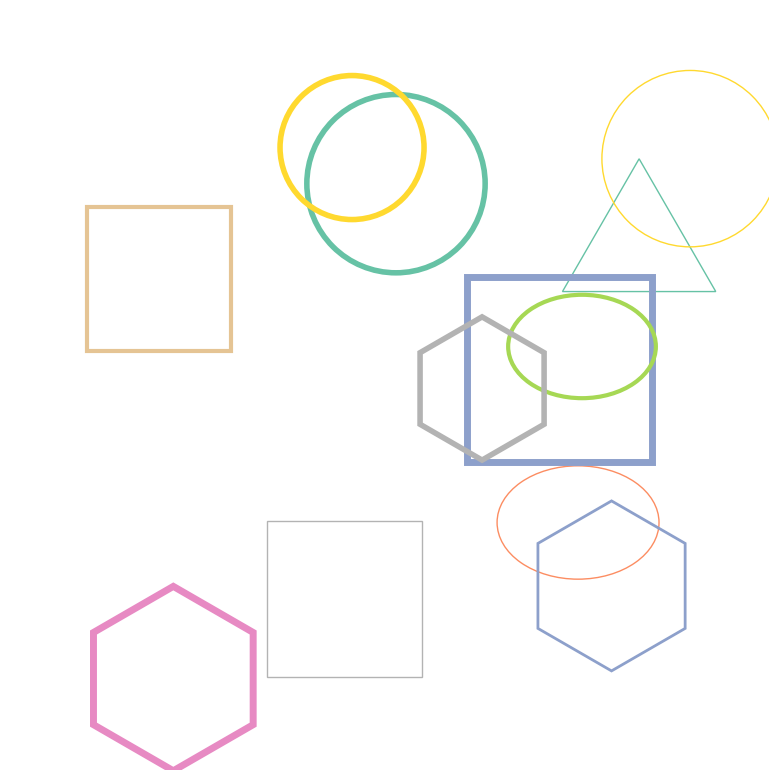[{"shape": "circle", "thickness": 2, "radius": 0.58, "center": [0.514, 0.761]}, {"shape": "triangle", "thickness": 0.5, "radius": 0.57, "center": [0.83, 0.679]}, {"shape": "oval", "thickness": 0.5, "radius": 0.53, "center": [0.751, 0.321]}, {"shape": "square", "thickness": 2.5, "radius": 0.6, "center": [0.727, 0.52]}, {"shape": "hexagon", "thickness": 1, "radius": 0.55, "center": [0.794, 0.239]}, {"shape": "hexagon", "thickness": 2.5, "radius": 0.6, "center": [0.225, 0.119]}, {"shape": "oval", "thickness": 1.5, "radius": 0.48, "center": [0.756, 0.55]}, {"shape": "circle", "thickness": 0.5, "radius": 0.57, "center": [0.896, 0.794]}, {"shape": "circle", "thickness": 2, "radius": 0.47, "center": [0.457, 0.808]}, {"shape": "square", "thickness": 1.5, "radius": 0.47, "center": [0.206, 0.637]}, {"shape": "hexagon", "thickness": 2, "radius": 0.46, "center": [0.626, 0.495]}, {"shape": "square", "thickness": 0.5, "radius": 0.5, "center": [0.447, 0.222]}]